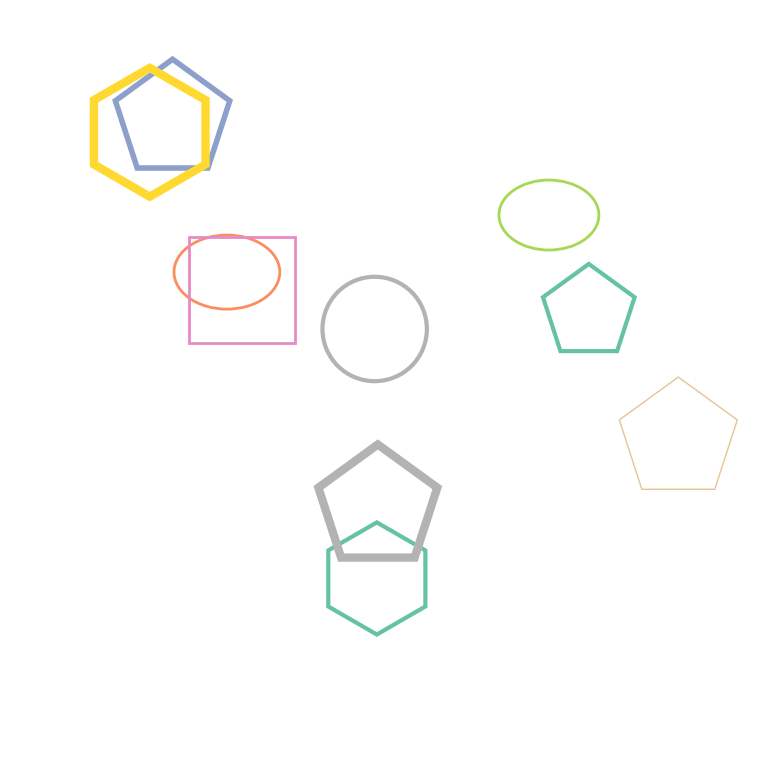[{"shape": "pentagon", "thickness": 1.5, "radius": 0.31, "center": [0.765, 0.595]}, {"shape": "hexagon", "thickness": 1.5, "radius": 0.36, "center": [0.489, 0.249]}, {"shape": "oval", "thickness": 1, "radius": 0.34, "center": [0.295, 0.647]}, {"shape": "pentagon", "thickness": 2, "radius": 0.39, "center": [0.224, 0.845]}, {"shape": "square", "thickness": 1, "radius": 0.34, "center": [0.315, 0.623]}, {"shape": "oval", "thickness": 1, "radius": 0.32, "center": [0.713, 0.721]}, {"shape": "hexagon", "thickness": 3, "radius": 0.42, "center": [0.194, 0.828]}, {"shape": "pentagon", "thickness": 0.5, "radius": 0.4, "center": [0.881, 0.43]}, {"shape": "pentagon", "thickness": 3, "radius": 0.41, "center": [0.491, 0.342]}, {"shape": "circle", "thickness": 1.5, "radius": 0.34, "center": [0.487, 0.573]}]